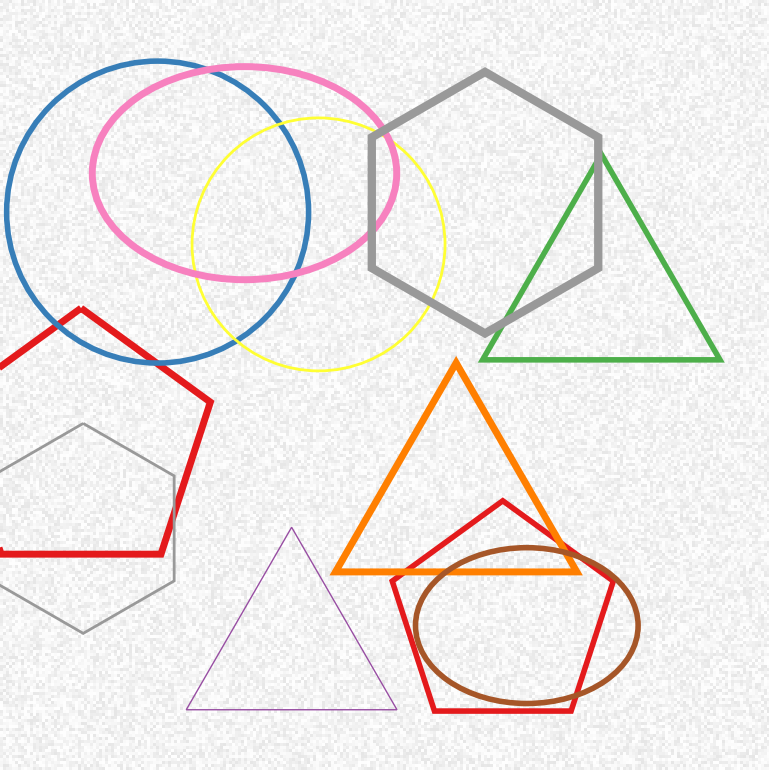[{"shape": "pentagon", "thickness": 2.5, "radius": 0.88, "center": [0.105, 0.423]}, {"shape": "pentagon", "thickness": 2, "radius": 0.75, "center": [0.653, 0.199]}, {"shape": "circle", "thickness": 2, "radius": 0.98, "center": [0.205, 0.725]}, {"shape": "triangle", "thickness": 2, "radius": 0.89, "center": [0.781, 0.622]}, {"shape": "triangle", "thickness": 0.5, "radius": 0.79, "center": [0.379, 0.157]}, {"shape": "triangle", "thickness": 2.5, "radius": 0.9, "center": [0.592, 0.348]}, {"shape": "circle", "thickness": 1, "radius": 0.82, "center": [0.414, 0.683]}, {"shape": "oval", "thickness": 2, "radius": 0.72, "center": [0.684, 0.188]}, {"shape": "oval", "thickness": 2.5, "radius": 0.99, "center": [0.318, 0.775]}, {"shape": "hexagon", "thickness": 1, "radius": 0.68, "center": [0.108, 0.314]}, {"shape": "hexagon", "thickness": 3, "radius": 0.85, "center": [0.63, 0.737]}]